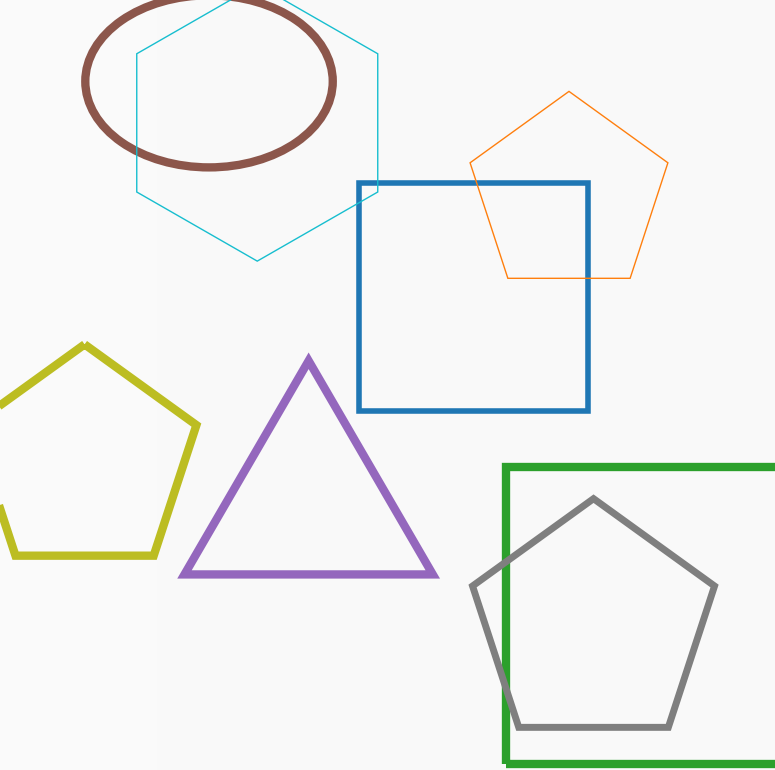[{"shape": "square", "thickness": 2, "radius": 0.74, "center": [0.611, 0.614]}, {"shape": "pentagon", "thickness": 0.5, "radius": 0.67, "center": [0.734, 0.747]}, {"shape": "square", "thickness": 3, "radius": 0.96, "center": [0.846, 0.201]}, {"shape": "triangle", "thickness": 3, "radius": 0.92, "center": [0.398, 0.346]}, {"shape": "oval", "thickness": 3, "radius": 0.8, "center": [0.27, 0.894]}, {"shape": "pentagon", "thickness": 2.5, "radius": 0.82, "center": [0.766, 0.188]}, {"shape": "pentagon", "thickness": 3, "radius": 0.76, "center": [0.109, 0.401]}, {"shape": "hexagon", "thickness": 0.5, "radius": 0.9, "center": [0.332, 0.84]}]